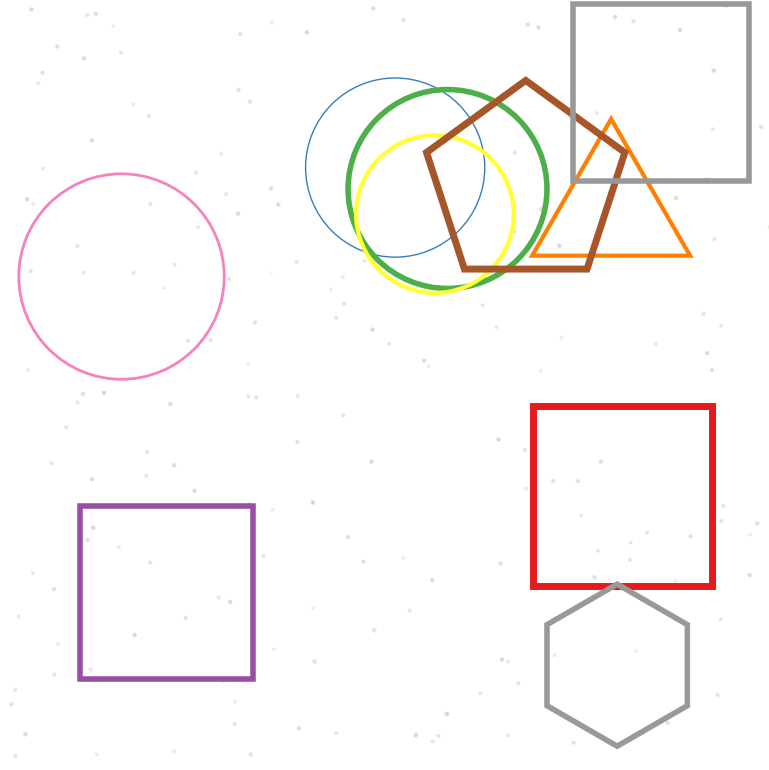[{"shape": "square", "thickness": 2.5, "radius": 0.58, "center": [0.808, 0.356]}, {"shape": "circle", "thickness": 0.5, "radius": 0.58, "center": [0.513, 0.782]}, {"shape": "circle", "thickness": 2, "radius": 0.65, "center": [0.581, 0.755]}, {"shape": "square", "thickness": 2, "radius": 0.56, "center": [0.216, 0.231]}, {"shape": "triangle", "thickness": 1.5, "radius": 0.59, "center": [0.794, 0.727]}, {"shape": "circle", "thickness": 1.5, "radius": 0.51, "center": [0.565, 0.722]}, {"shape": "pentagon", "thickness": 2.5, "radius": 0.68, "center": [0.683, 0.76]}, {"shape": "circle", "thickness": 1, "radius": 0.67, "center": [0.158, 0.641]}, {"shape": "hexagon", "thickness": 2, "radius": 0.53, "center": [0.801, 0.136]}, {"shape": "square", "thickness": 2, "radius": 0.57, "center": [0.858, 0.88]}]